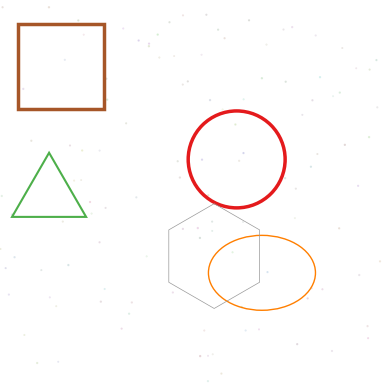[{"shape": "circle", "thickness": 2.5, "radius": 0.63, "center": [0.615, 0.586]}, {"shape": "triangle", "thickness": 1.5, "radius": 0.56, "center": [0.127, 0.492]}, {"shape": "oval", "thickness": 1, "radius": 0.7, "center": [0.68, 0.291]}, {"shape": "square", "thickness": 2.5, "radius": 0.55, "center": [0.158, 0.827]}, {"shape": "hexagon", "thickness": 0.5, "radius": 0.68, "center": [0.556, 0.335]}]